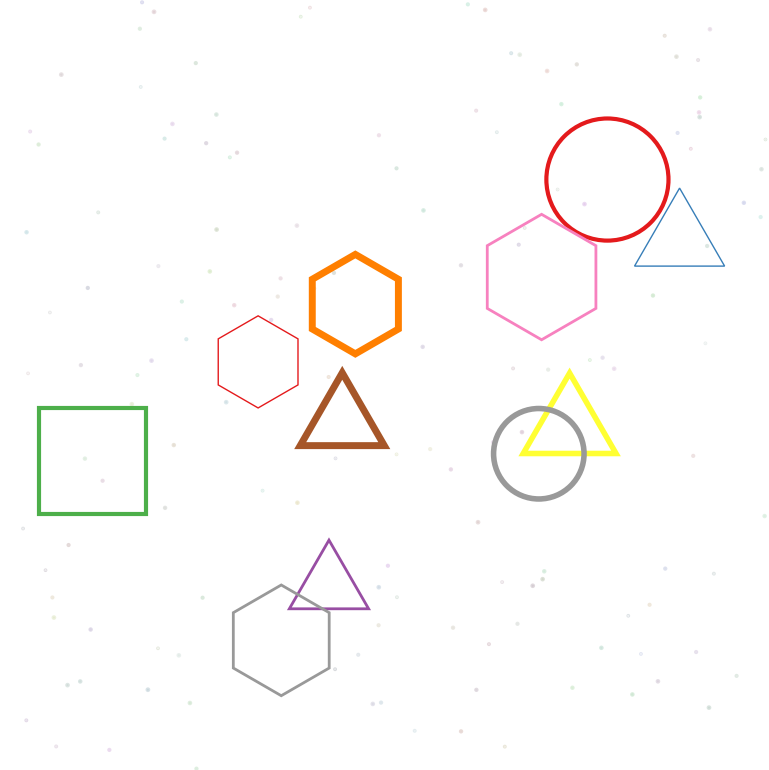[{"shape": "hexagon", "thickness": 0.5, "radius": 0.3, "center": [0.335, 0.53]}, {"shape": "circle", "thickness": 1.5, "radius": 0.4, "center": [0.789, 0.767]}, {"shape": "triangle", "thickness": 0.5, "radius": 0.34, "center": [0.883, 0.688]}, {"shape": "square", "thickness": 1.5, "radius": 0.35, "center": [0.12, 0.401]}, {"shape": "triangle", "thickness": 1, "radius": 0.3, "center": [0.427, 0.239]}, {"shape": "hexagon", "thickness": 2.5, "radius": 0.32, "center": [0.461, 0.605]}, {"shape": "triangle", "thickness": 2, "radius": 0.35, "center": [0.74, 0.446]}, {"shape": "triangle", "thickness": 2.5, "radius": 0.32, "center": [0.444, 0.453]}, {"shape": "hexagon", "thickness": 1, "radius": 0.41, "center": [0.703, 0.64]}, {"shape": "circle", "thickness": 2, "radius": 0.29, "center": [0.7, 0.411]}, {"shape": "hexagon", "thickness": 1, "radius": 0.36, "center": [0.365, 0.168]}]